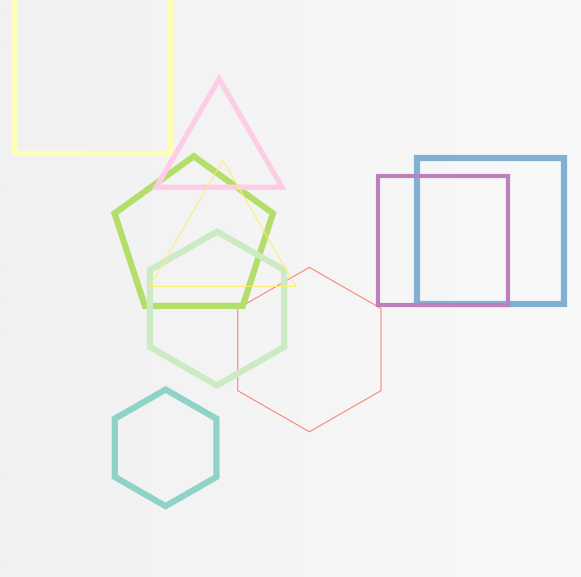[{"shape": "hexagon", "thickness": 3, "radius": 0.5, "center": [0.285, 0.224]}, {"shape": "square", "thickness": 2.5, "radius": 0.67, "center": [0.158, 0.869]}, {"shape": "hexagon", "thickness": 0.5, "radius": 0.71, "center": [0.532, 0.394]}, {"shape": "square", "thickness": 3, "radius": 0.63, "center": [0.843, 0.599]}, {"shape": "pentagon", "thickness": 3, "radius": 0.72, "center": [0.333, 0.585]}, {"shape": "triangle", "thickness": 2.5, "radius": 0.63, "center": [0.377, 0.737]}, {"shape": "square", "thickness": 2, "radius": 0.56, "center": [0.762, 0.582]}, {"shape": "hexagon", "thickness": 3, "radius": 0.67, "center": [0.373, 0.465]}, {"shape": "triangle", "thickness": 0.5, "radius": 0.73, "center": [0.383, 0.576]}]